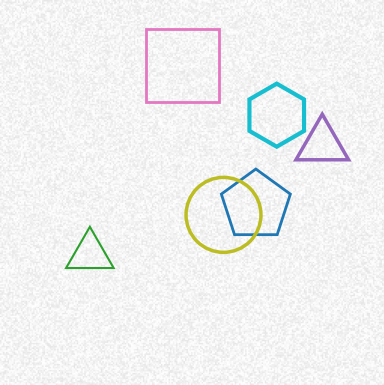[{"shape": "pentagon", "thickness": 2, "radius": 0.47, "center": [0.665, 0.467]}, {"shape": "triangle", "thickness": 1.5, "radius": 0.36, "center": [0.233, 0.34]}, {"shape": "triangle", "thickness": 2.5, "radius": 0.39, "center": [0.837, 0.624]}, {"shape": "square", "thickness": 2, "radius": 0.47, "center": [0.473, 0.83]}, {"shape": "circle", "thickness": 2.5, "radius": 0.49, "center": [0.581, 0.442]}, {"shape": "hexagon", "thickness": 3, "radius": 0.41, "center": [0.719, 0.701]}]